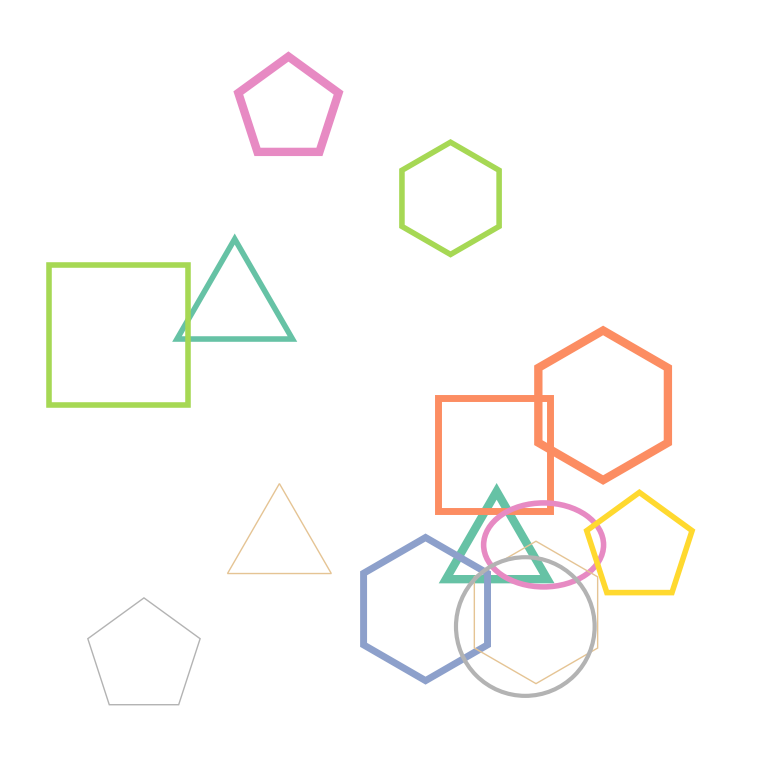[{"shape": "triangle", "thickness": 2, "radius": 0.43, "center": [0.305, 0.603]}, {"shape": "triangle", "thickness": 3, "radius": 0.38, "center": [0.645, 0.286]}, {"shape": "hexagon", "thickness": 3, "radius": 0.49, "center": [0.783, 0.474]}, {"shape": "square", "thickness": 2.5, "radius": 0.37, "center": [0.641, 0.41]}, {"shape": "hexagon", "thickness": 2.5, "radius": 0.46, "center": [0.553, 0.209]}, {"shape": "pentagon", "thickness": 3, "radius": 0.34, "center": [0.375, 0.858]}, {"shape": "oval", "thickness": 2, "radius": 0.39, "center": [0.706, 0.292]}, {"shape": "square", "thickness": 2, "radius": 0.45, "center": [0.154, 0.565]}, {"shape": "hexagon", "thickness": 2, "radius": 0.36, "center": [0.585, 0.742]}, {"shape": "pentagon", "thickness": 2, "radius": 0.36, "center": [0.83, 0.289]}, {"shape": "hexagon", "thickness": 0.5, "radius": 0.46, "center": [0.696, 0.205]}, {"shape": "triangle", "thickness": 0.5, "radius": 0.39, "center": [0.363, 0.294]}, {"shape": "pentagon", "thickness": 0.5, "radius": 0.38, "center": [0.187, 0.147]}, {"shape": "circle", "thickness": 1.5, "radius": 0.45, "center": [0.682, 0.186]}]